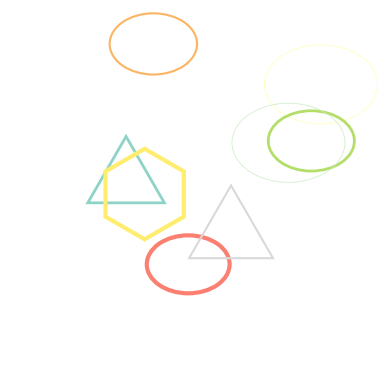[{"shape": "triangle", "thickness": 2, "radius": 0.57, "center": [0.327, 0.531]}, {"shape": "oval", "thickness": 0.5, "radius": 0.73, "center": [0.834, 0.781]}, {"shape": "oval", "thickness": 3, "radius": 0.54, "center": [0.489, 0.313]}, {"shape": "oval", "thickness": 1.5, "radius": 0.57, "center": [0.398, 0.886]}, {"shape": "oval", "thickness": 2, "radius": 0.56, "center": [0.809, 0.634]}, {"shape": "triangle", "thickness": 1.5, "radius": 0.63, "center": [0.6, 0.392]}, {"shape": "oval", "thickness": 0.5, "radius": 0.73, "center": [0.749, 0.629]}, {"shape": "hexagon", "thickness": 3, "radius": 0.59, "center": [0.376, 0.496]}]